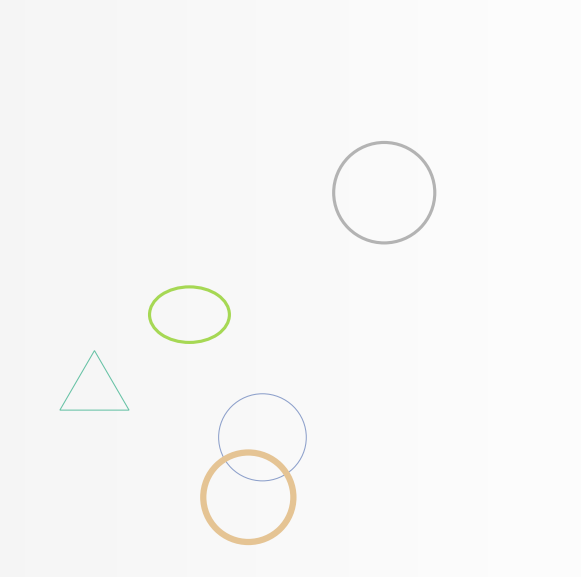[{"shape": "triangle", "thickness": 0.5, "radius": 0.34, "center": [0.163, 0.323]}, {"shape": "circle", "thickness": 0.5, "radius": 0.38, "center": [0.452, 0.242]}, {"shape": "oval", "thickness": 1.5, "radius": 0.34, "center": [0.326, 0.454]}, {"shape": "circle", "thickness": 3, "radius": 0.39, "center": [0.427, 0.138]}, {"shape": "circle", "thickness": 1.5, "radius": 0.43, "center": [0.661, 0.665]}]